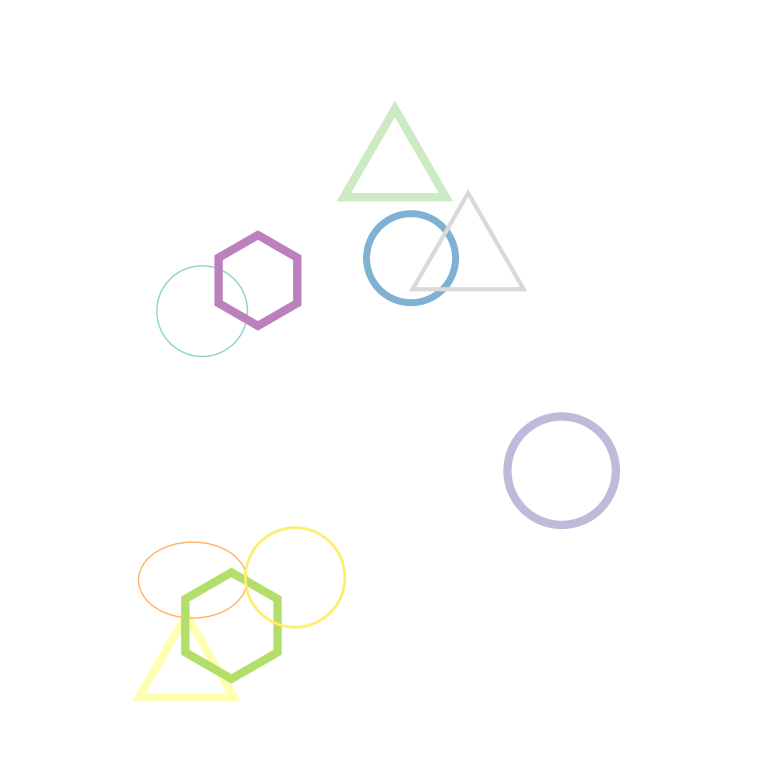[{"shape": "circle", "thickness": 0.5, "radius": 0.29, "center": [0.263, 0.596]}, {"shape": "triangle", "thickness": 3, "radius": 0.35, "center": [0.242, 0.13]}, {"shape": "circle", "thickness": 3, "radius": 0.35, "center": [0.729, 0.389]}, {"shape": "circle", "thickness": 2.5, "radius": 0.29, "center": [0.534, 0.665]}, {"shape": "oval", "thickness": 0.5, "radius": 0.35, "center": [0.25, 0.247]}, {"shape": "hexagon", "thickness": 3, "radius": 0.35, "center": [0.301, 0.187]}, {"shape": "triangle", "thickness": 1.5, "radius": 0.42, "center": [0.608, 0.666]}, {"shape": "hexagon", "thickness": 3, "radius": 0.29, "center": [0.335, 0.636]}, {"shape": "triangle", "thickness": 3, "radius": 0.38, "center": [0.513, 0.782]}, {"shape": "circle", "thickness": 1, "radius": 0.32, "center": [0.383, 0.25]}]